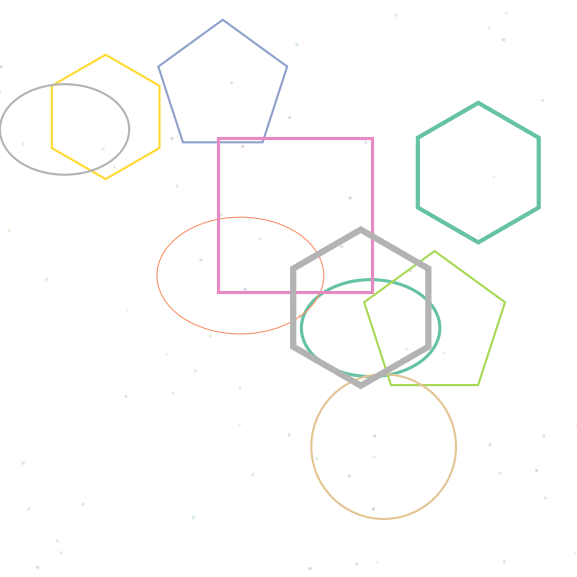[{"shape": "hexagon", "thickness": 2, "radius": 0.6, "center": [0.828, 0.7]}, {"shape": "oval", "thickness": 1.5, "radius": 0.6, "center": [0.642, 0.431]}, {"shape": "oval", "thickness": 0.5, "radius": 0.72, "center": [0.416, 0.522]}, {"shape": "pentagon", "thickness": 1, "radius": 0.59, "center": [0.386, 0.848]}, {"shape": "square", "thickness": 1.5, "radius": 0.66, "center": [0.511, 0.626]}, {"shape": "pentagon", "thickness": 1, "radius": 0.64, "center": [0.753, 0.436]}, {"shape": "hexagon", "thickness": 1, "radius": 0.54, "center": [0.183, 0.797]}, {"shape": "circle", "thickness": 1, "radius": 0.63, "center": [0.664, 0.226]}, {"shape": "hexagon", "thickness": 3, "radius": 0.68, "center": [0.625, 0.466]}, {"shape": "oval", "thickness": 1, "radius": 0.56, "center": [0.112, 0.775]}]